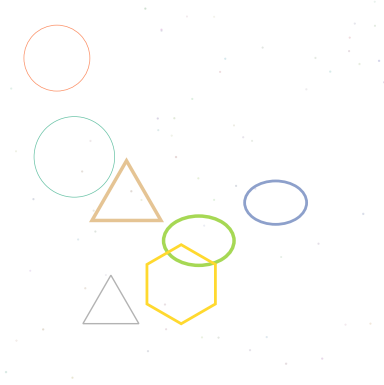[{"shape": "circle", "thickness": 0.5, "radius": 0.52, "center": [0.193, 0.592]}, {"shape": "circle", "thickness": 0.5, "radius": 0.43, "center": [0.148, 0.849]}, {"shape": "oval", "thickness": 2, "radius": 0.4, "center": [0.716, 0.474]}, {"shape": "oval", "thickness": 2.5, "radius": 0.46, "center": [0.516, 0.375]}, {"shape": "hexagon", "thickness": 2, "radius": 0.51, "center": [0.471, 0.262]}, {"shape": "triangle", "thickness": 2.5, "radius": 0.52, "center": [0.329, 0.479]}, {"shape": "triangle", "thickness": 1, "radius": 0.42, "center": [0.288, 0.201]}]